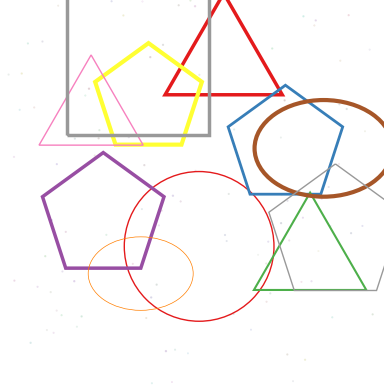[{"shape": "circle", "thickness": 1, "radius": 0.97, "center": [0.517, 0.36]}, {"shape": "triangle", "thickness": 2.5, "radius": 0.88, "center": [0.581, 0.842]}, {"shape": "pentagon", "thickness": 2, "radius": 0.78, "center": [0.741, 0.622]}, {"shape": "triangle", "thickness": 1.5, "radius": 0.84, "center": [0.805, 0.331]}, {"shape": "pentagon", "thickness": 2.5, "radius": 0.83, "center": [0.268, 0.438]}, {"shape": "oval", "thickness": 0.5, "radius": 0.68, "center": [0.365, 0.289]}, {"shape": "pentagon", "thickness": 3, "radius": 0.73, "center": [0.386, 0.742]}, {"shape": "oval", "thickness": 3, "radius": 0.9, "center": [0.841, 0.615]}, {"shape": "triangle", "thickness": 1, "radius": 0.78, "center": [0.237, 0.701]}, {"shape": "square", "thickness": 2.5, "radius": 0.92, "center": [0.359, 0.833]}, {"shape": "pentagon", "thickness": 1, "radius": 0.91, "center": [0.871, 0.392]}]